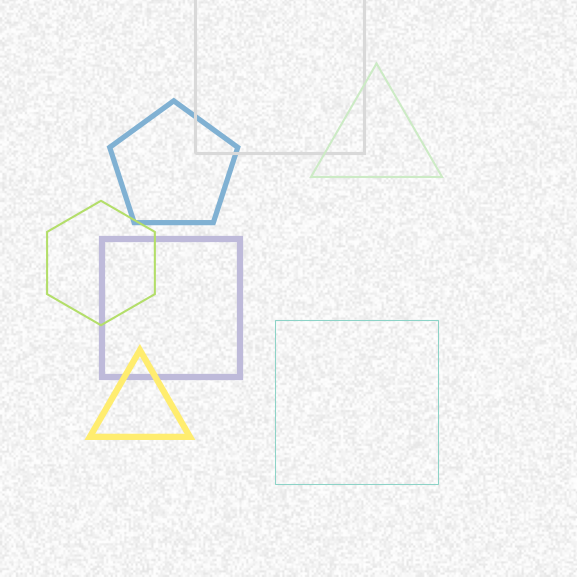[{"shape": "square", "thickness": 0.5, "radius": 0.71, "center": [0.618, 0.303]}, {"shape": "square", "thickness": 3, "radius": 0.6, "center": [0.296, 0.466]}, {"shape": "pentagon", "thickness": 2.5, "radius": 0.58, "center": [0.301, 0.708]}, {"shape": "hexagon", "thickness": 1, "radius": 0.54, "center": [0.175, 0.544]}, {"shape": "square", "thickness": 1.5, "radius": 0.73, "center": [0.484, 0.881]}, {"shape": "triangle", "thickness": 1, "radius": 0.66, "center": [0.652, 0.758]}, {"shape": "triangle", "thickness": 3, "radius": 0.5, "center": [0.242, 0.293]}]